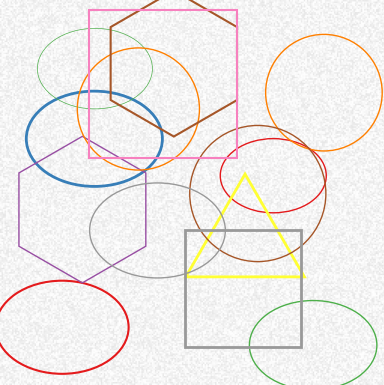[{"shape": "oval", "thickness": 1.5, "radius": 0.86, "center": [0.161, 0.15]}, {"shape": "oval", "thickness": 1, "radius": 0.69, "center": [0.71, 0.544]}, {"shape": "oval", "thickness": 2, "radius": 0.88, "center": [0.245, 0.64]}, {"shape": "oval", "thickness": 0.5, "radius": 0.75, "center": [0.246, 0.822]}, {"shape": "oval", "thickness": 1, "radius": 0.83, "center": [0.813, 0.103]}, {"shape": "hexagon", "thickness": 1, "radius": 0.95, "center": [0.214, 0.456]}, {"shape": "circle", "thickness": 1, "radius": 0.79, "center": [0.359, 0.717]}, {"shape": "circle", "thickness": 1, "radius": 0.76, "center": [0.841, 0.759]}, {"shape": "triangle", "thickness": 2, "radius": 0.89, "center": [0.637, 0.37]}, {"shape": "circle", "thickness": 1, "radius": 0.88, "center": [0.67, 0.497]}, {"shape": "hexagon", "thickness": 1.5, "radius": 0.95, "center": [0.452, 0.835]}, {"shape": "square", "thickness": 1.5, "radius": 0.96, "center": [0.423, 0.781]}, {"shape": "oval", "thickness": 1, "radius": 0.88, "center": [0.409, 0.401]}, {"shape": "square", "thickness": 2, "radius": 0.76, "center": [0.631, 0.251]}]